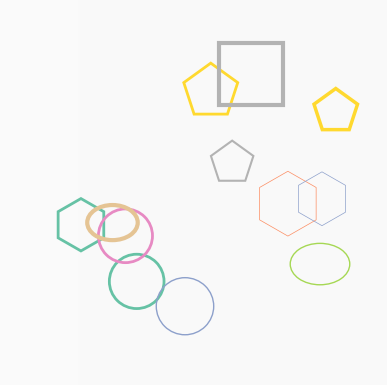[{"shape": "hexagon", "thickness": 2, "radius": 0.34, "center": [0.209, 0.416]}, {"shape": "circle", "thickness": 2, "radius": 0.35, "center": [0.353, 0.269]}, {"shape": "hexagon", "thickness": 0.5, "radius": 0.42, "center": [0.743, 0.471]}, {"shape": "hexagon", "thickness": 0.5, "radius": 0.35, "center": [0.831, 0.484]}, {"shape": "circle", "thickness": 1, "radius": 0.37, "center": [0.477, 0.205]}, {"shape": "circle", "thickness": 2, "radius": 0.35, "center": [0.324, 0.388]}, {"shape": "oval", "thickness": 1, "radius": 0.38, "center": [0.826, 0.314]}, {"shape": "pentagon", "thickness": 2.5, "radius": 0.3, "center": [0.866, 0.711]}, {"shape": "pentagon", "thickness": 2, "radius": 0.37, "center": [0.544, 0.763]}, {"shape": "oval", "thickness": 3, "radius": 0.33, "center": [0.29, 0.422]}, {"shape": "pentagon", "thickness": 1.5, "radius": 0.29, "center": [0.599, 0.577]}, {"shape": "square", "thickness": 3, "radius": 0.41, "center": [0.648, 0.808]}]